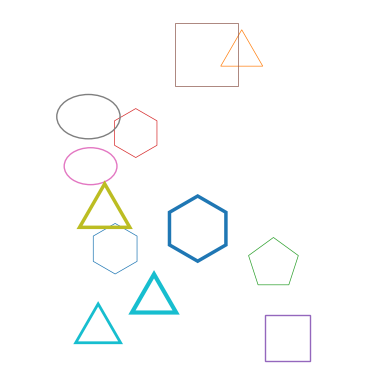[{"shape": "hexagon", "thickness": 2.5, "radius": 0.42, "center": [0.513, 0.406]}, {"shape": "hexagon", "thickness": 0.5, "radius": 0.33, "center": [0.299, 0.354]}, {"shape": "triangle", "thickness": 0.5, "radius": 0.32, "center": [0.628, 0.86]}, {"shape": "pentagon", "thickness": 0.5, "radius": 0.34, "center": [0.71, 0.315]}, {"shape": "hexagon", "thickness": 0.5, "radius": 0.32, "center": [0.353, 0.654]}, {"shape": "square", "thickness": 1, "radius": 0.3, "center": [0.747, 0.121]}, {"shape": "square", "thickness": 0.5, "radius": 0.41, "center": [0.535, 0.859]}, {"shape": "oval", "thickness": 1, "radius": 0.34, "center": [0.235, 0.568]}, {"shape": "oval", "thickness": 1, "radius": 0.41, "center": [0.23, 0.697]}, {"shape": "triangle", "thickness": 2.5, "radius": 0.38, "center": [0.272, 0.447]}, {"shape": "triangle", "thickness": 2, "radius": 0.34, "center": [0.255, 0.143]}, {"shape": "triangle", "thickness": 3, "radius": 0.33, "center": [0.4, 0.221]}]